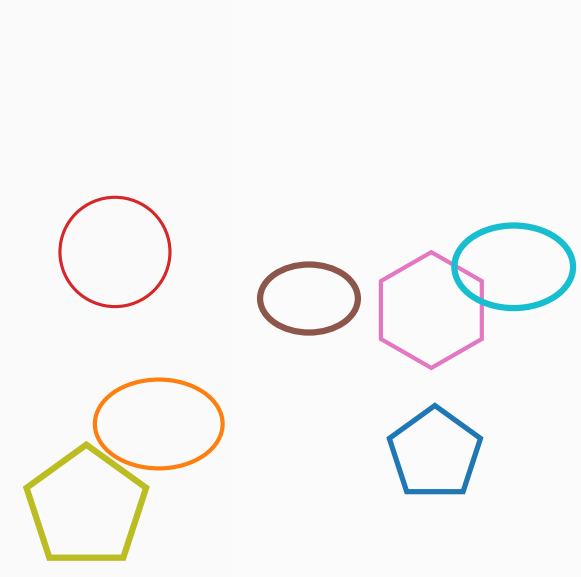[{"shape": "pentagon", "thickness": 2.5, "radius": 0.41, "center": [0.748, 0.214]}, {"shape": "oval", "thickness": 2, "radius": 0.55, "center": [0.273, 0.265]}, {"shape": "circle", "thickness": 1.5, "radius": 0.47, "center": [0.198, 0.563]}, {"shape": "oval", "thickness": 3, "radius": 0.42, "center": [0.532, 0.482]}, {"shape": "hexagon", "thickness": 2, "radius": 0.5, "center": [0.742, 0.462]}, {"shape": "pentagon", "thickness": 3, "radius": 0.54, "center": [0.149, 0.121]}, {"shape": "oval", "thickness": 3, "radius": 0.51, "center": [0.884, 0.537]}]